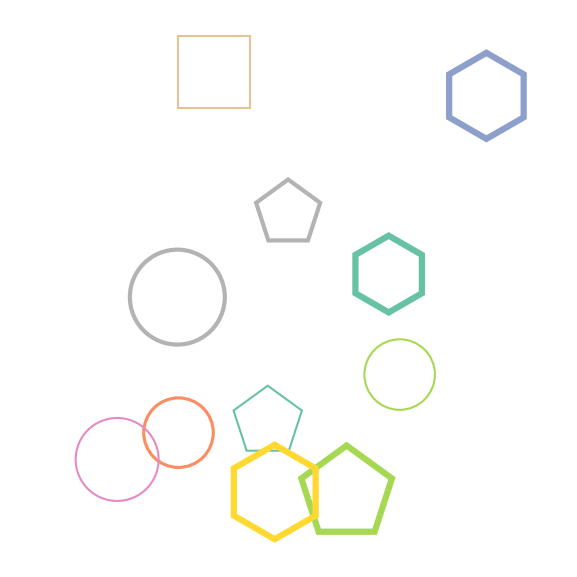[{"shape": "pentagon", "thickness": 1, "radius": 0.31, "center": [0.464, 0.269]}, {"shape": "hexagon", "thickness": 3, "radius": 0.33, "center": [0.673, 0.525]}, {"shape": "circle", "thickness": 1.5, "radius": 0.3, "center": [0.309, 0.25]}, {"shape": "hexagon", "thickness": 3, "radius": 0.37, "center": [0.842, 0.833]}, {"shape": "circle", "thickness": 1, "radius": 0.36, "center": [0.203, 0.204]}, {"shape": "pentagon", "thickness": 3, "radius": 0.41, "center": [0.6, 0.145]}, {"shape": "circle", "thickness": 1, "radius": 0.31, "center": [0.692, 0.351]}, {"shape": "hexagon", "thickness": 3, "radius": 0.41, "center": [0.476, 0.147]}, {"shape": "square", "thickness": 1, "radius": 0.31, "center": [0.371, 0.875]}, {"shape": "pentagon", "thickness": 2, "radius": 0.29, "center": [0.499, 0.63]}, {"shape": "circle", "thickness": 2, "radius": 0.41, "center": [0.307, 0.485]}]